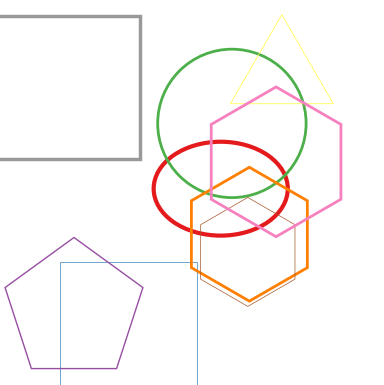[{"shape": "oval", "thickness": 3, "radius": 0.87, "center": [0.573, 0.51]}, {"shape": "square", "thickness": 0.5, "radius": 0.89, "center": [0.334, 0.142]}, {"shape": "circle", "thickness": 2, "radius": 0.96, "center": [0.602, 0.679]}, {"shape": "pentagon", "thickness": 1, "radius": 0.94, "center": [0.192, 0.195]}, {"shape": "hexagon", "thickness": 2, "radius": 0.87, "center": [0.648, 0.392]}, {"shape": "triangle", "thickness": 0.5, "radius": 0.77, "center": [0.732, 0.808]}, {"shape": "hexagon", "thickness": 0.5, "radius": 0.71, "center": [0.644, 0.346]}, {"shape": "hexagon", "thickness": 2, "radius": 0.97, "center": [0.717, 0.58]}, {"shape": "square", "thickness": 2.5, "radius": 0.93, "center": [0.177, 0.772]}]